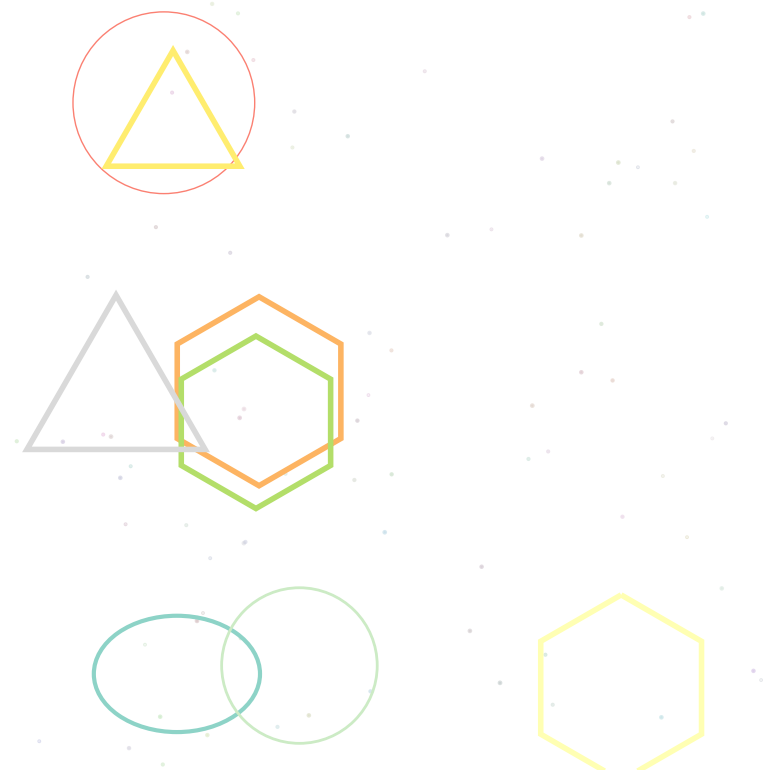[{"shape": "oval", "thickness": 1.5, "radius": 0.54, "center": [0.23, 0.125]}, {"shape": "hexagon", "thickness": 2, "radius": 0.6, "center": [0.807, 0.107]}, {"shape": "circle", "thickness": 0.5, "radius": 0.59, "center": [0.213, 0.867]}, {"shape": "hexagon", "thickness": 2, "radius": 0.61, "center": [0.336, 0.492]}, {"shape": "hexagon", "thickness": 2, "radius": 0.56, "center": [0.332, 0.452]}, {"shape": "triangle", "thickness": 2, "radius": 0.67, "center": [0.151, 0.483]}, {"shape": "circle", "thickness": 1, "radius": 0.51, "center": [0.389, 0.136]}, {"shape": "triangle", "thickness": 2, "radius": 0.5, "center": [0.225, 0.834]}]